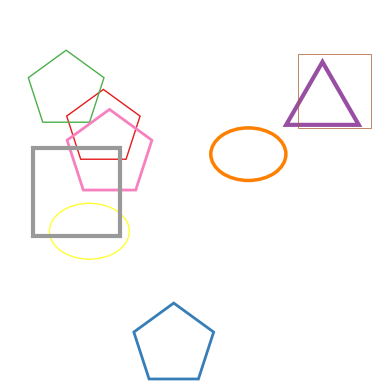[{"shape": "pentagon", "thickness": 1, "radius": 0.5, "center": [0.269, 0.667]}, {"shape": "pentagon", "thickness": 2, "radius": 0.54, "center": [0.451, 0.104]}, {"shape": "pentagon", "thickness": 1, "radius": 0.52, "center": [0.172, 0.766]}, {"shape": "triangle", "thickness": 3, "radius": 0.54, "center": [0.838, 0.73]}, {"shape": "oval", "thickness": 2.5, "radius": 0.49, "center": [0.645, 0.6]}, {"shape": "oval", "thickness": 1, "radius": 0.52, "center": [0.232, 0.399]}, {"shape": "square", "thickness": 0.5, "radius": 0.48, "center": [0.869, 0.763]}, {"shape": "pentagon", "thickness": 2, "radius": 0.58, "center": [0.284, 0.6]}, {"shape": "square", "thickness": 3, "radius": 0.57, "center": [0.199, 0.502]}]